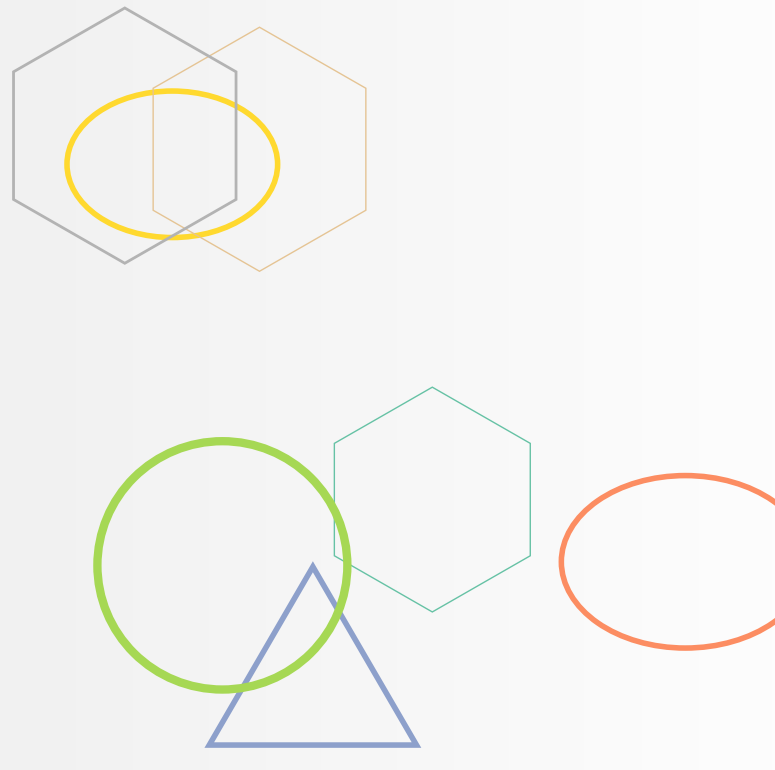[{"shape": "hexagon", "thickness": 0.5, "radius": 0.73, "center": [0.558, 0.351]}, {"shape": "oval", "thickness": 2, "radius": 0.8, "center": [0.884, 0.27]}, {"shape": "triangle", "thickness": 2, "radius": 0.77, "center": [0.404, 0.11]}, {"shape": "circle", "thickness": 3, "radius": 0.81, "center": [0.287, 0.266]}, {"shape": "oval", "thickness": 2, "radius": 0.68, "center": [0.222, 0.787]}, {"shape": "hexagon", "thickness": 0.5, "radius": 0.79, "center": [0.335, 0.806]}, {"shape": "hexagon", "thickness": 1, "radius": 0.83, "center": [0.161, 0.824]}]